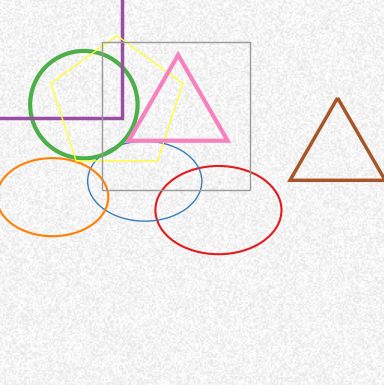[{"shape": "oval", "thickness": 1.5, "radius": 0.82, "center": [0.567, 0.454]}, {"shape": "oval", "thickness": 1, "radius": 0.74, "center": [0.376, 0.529]}, {"shape": "circle", "thickness": 3, "radius": 0.7, "center": [0.218, 0.728]}, {"shape": "square", "thickness": 2.5, "radius": 0.89, "center": [0.14, 0.871]}, {"shape": "oval", "thickness": 1.5, "radius": 0.72, "center": [0.136, 0.488]}, {"shape": "pentagon", "thickness": 1, "radius": 0.9, "center": [0.304, 0.728]}, {"shape": "triangle", "thickness": 2.5, "radius": 0.71, "center": [0.877, 0.603]}, {"shape": "triangle", "thickness": 3, "radius": 0.74, "center": [0.463, 0.709]}, {"shape": "square", "thickness": 1, "radius": 0.96, "center": [0.457, 0.699]}]